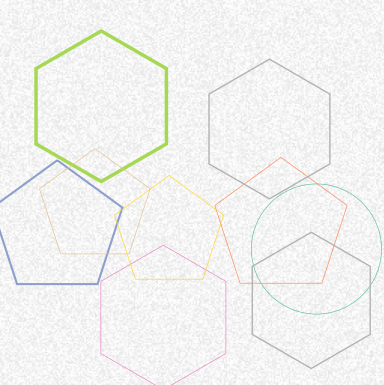[{"shape": "circle", "thickness": 0.5, "radius": 0.85, "center": [0.822, 0.353]}, {"shape": "pentagon", "thickness": 0.5, "radius": 0.9, "center": [0.73, 0.411]}, {"shape": "pentagon", "thickness": 1.5, "radius": 0.89, "center": [0.149, 0.406]}, {"shape": "hexagon", "thickness": 0.5, "radius": 0.94, "center": [0.424, 0.175]}, {"shape": "hexagon", "thickness": 2.5, "radius": 0.98, "center": [0.263, 0.724]}, {"shape": "pentagon", "thickness": 0.5, "radius": 0.74, "center": [0.439, 0.395]}, {"shape": "pentagon", "thickness": 0.5, "radius": 0.76, "center": [0.246, 0.463]}, {"shape": "hexagon", "thickness": 1, "radius": 0.88, "center": [0.808, 0.22]}, {"shape": "hexagon", "thickness": 1, "radius": 0.91, "center": [0.7, 0.665]}]